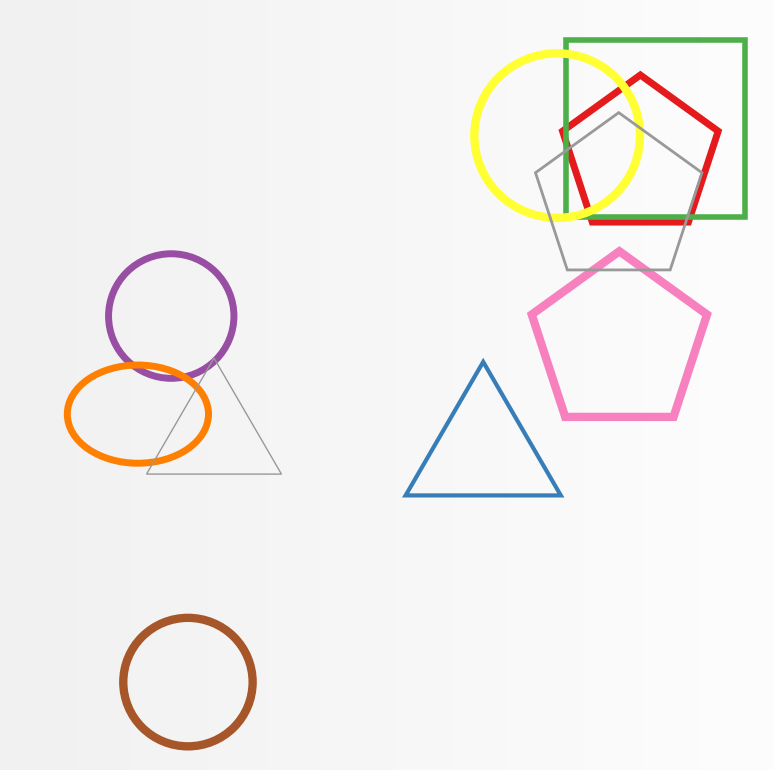[{"shape": "pentagon", "thickness": 2.5, "radius": 0.53, "center": [0.826, 0.797]}, {"shape": "triangle", "thickness": 1.5, "radius": 0.58, "center": [0.623, 0.414]}, {"shape": "square", "thickness": 2, "radius": 0.58, "center": [0.846, 0.833]}, {"shape": "circle", "thickness": 2.5, "radius": 0.4, "center": [0.221, 0.59]}, {"shape": "oval", "thickness": 2.5, "radius": 0.46, "center": [0.178, 0.462]}, {"shape": "circle", "thickness": 3, "radius": 0.53, "center": [0.719, 0.824]}, {"shape": "circle", "thickness": 3, "radius": 0.42, "center": [0.243, 0.114]}, {"shape": "pentagon", "thickness": 3, "radius": 0.59, "center": [0.799, 0.555]}, {"shape": "pentagon", "thickness": 1, "radius": 0.56, "center": [0.798, 0.741]}, {"shape": "triangle", "thickness": 0.5, "radius": 0.5, "center": [0.276, 0.435]}]